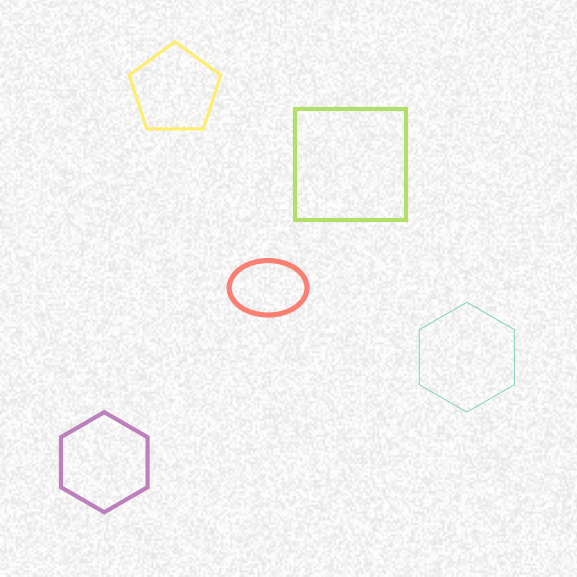[{"shape": "hexagon", "thickness": 0.5, "radius": 0.48, "center": [0.808, 0.381]}, {"shape": "oval", "thickness": 2.5, "radius": 0.34, "center": [0.464, 0.501]}, {"shape": "square", "thickness": 2, "radius": 0.48, "center": [0.607, 0.714]}, {"shape": "hexagon", "thickness": 2, "radius": 0.43, "center": [0.181, 0.199]}, {"shape": "pentagon", "thickness": 1.5, "radius": 0.42, "center": [0.303, 0.843]}]